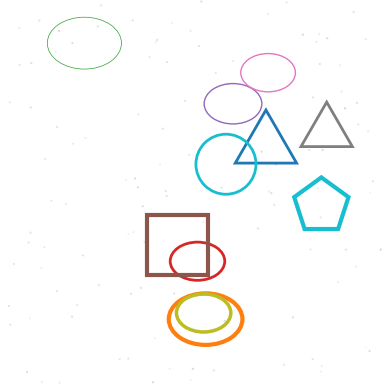[{"shape": "triangle", "thickness": 2, "radius": 0.46, "center": [0.691, 0.622]}, {"shape": "oval", "thickness": 3, "radius": 0.48, "center": [0.534, 0.171]}, {"shape": "oval", "thickness": 0.5, "radius": 0.48, "center": [0.219, 0.888]}, {"shape": "oval", "thickness": 2, "radius": 0.35, "center": [0.513, 0.322]}, {"shape": "oval", "thickness": 1, "radius": 0.37, "center": [0.605, 0.73]}, {"shape": "square", "thickness": 3, "radius": 0.39, "center": [0.461, 0.363]}, {"shape": "oval", "thickness": 1, "radius": 0.35, "center": [0.696, 0.811]}, {"shape": "triangle", "thickness": 2, "radius": 0.39, "center": [0.849, 0.658]}, {"shape": "oval", "thickness": 2.5, "radius": 0.35, "center": [0.529, 0.187]}, {"shape": "circle", "thickness": 2, "radius": 0.39, "center": [0.587, 0.573]}, {"shape": "pentagon", "thickness": 3, "radius": 0.37, "center": [0.835, 0.465]}]